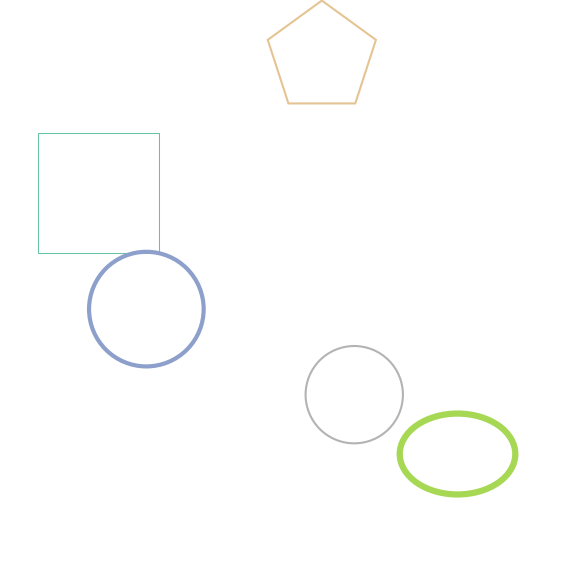[{"shape": "square", "thickness": 0.5, "radius": 0.52, "center": [0.17, 0.665]}, {"shape": "circle", "thickness": 2, "radius": 0.5, "center": [0.253, 0.464]}, {"shape": "oval", "thickness": 3, "radius": 0.5, "center": [0.792, 0.213]}, {"shape": "pentagon", "thickness": 1, "radius": 0.49, "center": [0.557, 0.9]}, {"shape": "circle", "thickness": 1, "radius": 0.42, "center": [0.613, 0.316]}]